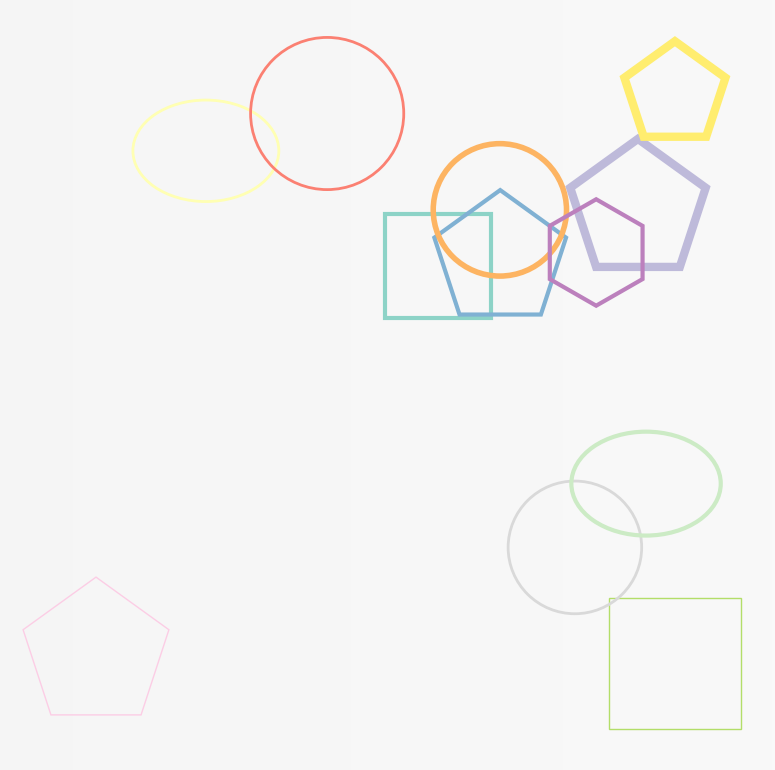[{"shape": "square", "thickness": 1.5, "radius": 0.34, "center": [0.565, 0.655]}, {"shape": "oval", "thickness": 1, "radius": 0.47, "center": [0.266, 0.804]}, {"shape": "pentagon", "thickness": 3, "radius": 0.46, "center": [0.823, 0.728]}, {"shape": "circle", "thickness": 1, "radius": 0.49, "center": [0.422, 0.853]}, {"shape": "pentagon", "thickness": 1.5, "radius": 0.45, "center": [0.645, 0.664]}, {"shape": "circle", "thickness": 2, "radius": 0.43, "center": [0.645, 0.727]}, {"shape": "square", "thickness": 0.5, "radius": 0.43, "center": [0.871, 0.139]}, {"shape": "pentagon", "thickness": 0.5, "radius": 0.49, "center": [0.124, 0.152]}, {"shape": "circle", "thickness": 1, "radius": 0.43, "center": [0.742, 0.289]}, {"shape": "hexagon", "thickness": 1.5, "radius": 0.35, "center": [0.769, 0.672]}, {"shape": "oval", "thickness": 1.5, "radius": 0.48, "center": [0.834, 0.372]}, {"shape": "pentagon", "thickness": 3, "radius": 0.34, "center": [0.871, 0.878]}]